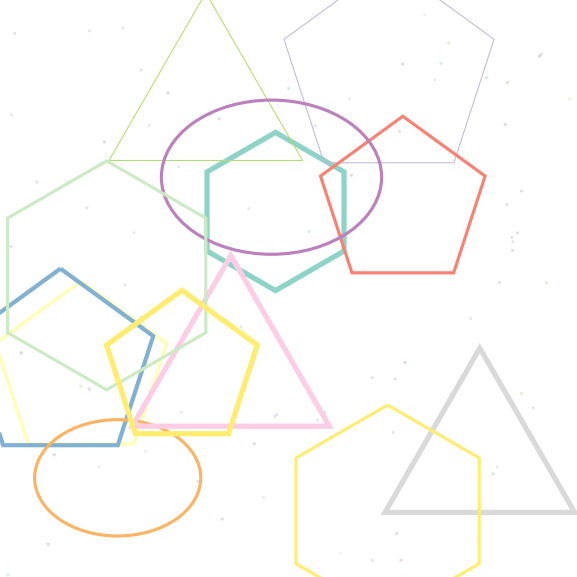[{"shape": "hexagon", "thickness": 2.5, "radius": 0.68, "center": [0.477, 0.633]}, {"shape": "pentagon", "thickness": 1.5, "radius": 0.78, "center": [0.14, 0.356]}, {"shape": "pentagon", "thickness": 0.5, "radius": 0.96, "center": [0.674, 0.872]}, {"shape": "pentagon", "thickness": 1.5, "radius": 0.75, "center": [0.697, 0.648]}, {"shape": "pentagon", "thickness": 2, "radius": 0.85, "center": [0.105, 0.365]}, {"shape": "oval", "thickness": 1.5, "radius": 0.72, "center": [0.204, 0.172]}, {"shape": "triangle", "thickness": 0.5, "radius": 0.97, "center": [0.356, 0.818]}, {"shape": "triangle", "thickness": 2.5, "radius": 0.99, "center": [0.4, 0.36]}, {"shape": "triangle", "thickness": 2.5, "radius": 0.95, "center": [0.831, 0.207]}, {"shape": "oval", "thickness": 1.5, "radius": 0.95, "center": [0.47, 0.692]}, {"shape": "hexagon", "thickness": 1.5, "radius": 0.99, "center": [0.185, 0.522]}, {"shape": "hexagon", "thickness": 1.5, "radius": 0.92, "center": [0.671, 0.115]}, {"shape": "pentagon", "thickness": 2.5, "radius": 0.69, "center": [0.315, 0.359]}]